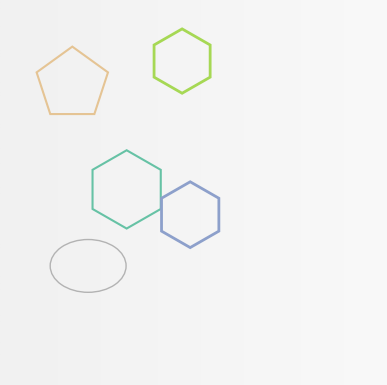[{"shape": "hexagon", "thickness": 1.5, "radius": 0.51, "center": [0.327, 0.508]}, {"shape": "hexagon", "thickness": 2, "radius": 0.43, "center": [0.491, 0.442]}, {"shape": "hexagon", "thickness": 2, "radius": 0.42, "center": [0.47, 0.841]}, {"shape": "pentagon", "thickness": 1.5, "radius": 0.48, "center": [0.187, 0.782]}, {"shape": "oval", "thickness": 1, "radius": 0.49, "center": [0.227, 0.309]}]